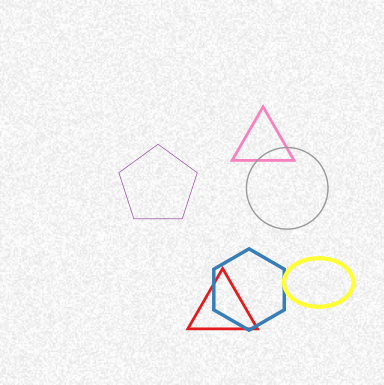[{"shape": "triangle", "thickness": 2, "radius": 0.52, "center": [0.578, 0.198]}, {"shape": "hexagon", "thickness": 2.5, "radius": 0.53, "center": [0.647, 0.248]}, {"shape": "pentagon", "thickness": 0.5, "radius": 0.54, "center": [0.411, 0.518]}, {"shape": "oval", "thickness": 3, "radius": 0.45, "center": [0.828, 0.266]}, {"shape": "triangle", "thickness": 2, "radius": 0.46, "center": [0.683, 0.63]}, {"shape": "circle", "thickness": 1, "radius": 0.53, "center": [0.746, 0.511]}]